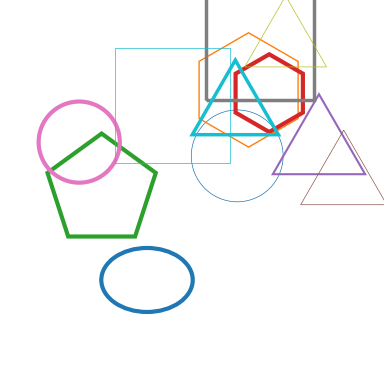[{"shape": "circle", "thickness": 0.5, "radius": 0.6, "center": [0.616, 0.595]}, {"shape": "oval", "thickness": 3, "radius": 0.59, "center": [0.382, 0.273]}, {"shape": "hexagon", "thickness": 1, "radius": 0.74, "center": [0.646, 0.766]}, {"shape": "pentagon", "thickness": 3, "radius": 0.74, "center": [0.264, 0.505]}, {"shape": "hexagon", "thickness": 3, "radius": 0.5, "center": [0.699, 0.758]}, {"shape": "triangle", "thickness": 1.5, "radius": 0.69, "center": [0.829, 0.617]}, {"shape": "triangle", "thickness": 0.5, "radius": 0.65, "center": [0.893, 0.533]}, {"shape": "circle", "thickness": 3, "radius": 0.53, "center": [0.206, 0.631]}, {"shape": "square", "thickness": 2.5, "radius": 0.7, "center": [0.675, 0.88]}, {"shape": "triangle", "thickness": 0.5, "radius": 0.61, "center": [0.742, 0.888]}, {"shape": "square", "thickness": 0.5, "radius": 0.75, "center": [0.448, 0.726]}, {"shape": "triangle", "thickness": 2.5, "radius": 0.65, "center": [0.611, 0.715]}]